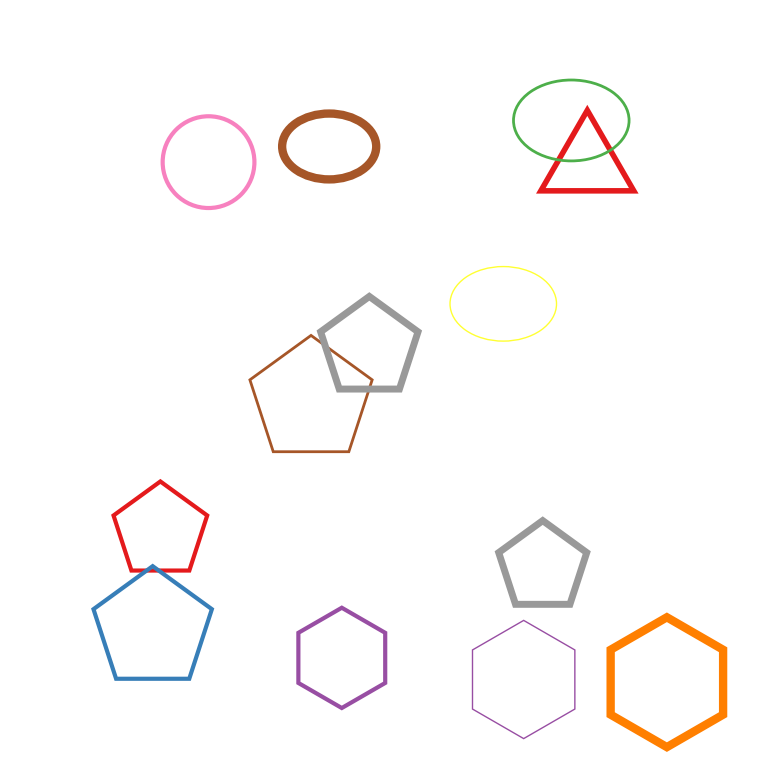[{"shape": "triangle", "thickness": 2, "radius": 0.35, "center": [0.763, 0.787]}, {"shape": "pentagon", "thickness": 1.5, "radius": 0.32, "center": [0.208, 0.311]}, {"shape": "pentagon", "thickness": 1.5, "radius": 0.4, "center": [0.198, 0.184]}, {"shape": "oval", "thickness": 1, "radius": 0.38, "center": [0.742, 0.844]}, {"shape": "hexagon", "thickness": 0.5, "radius": 0.38, "center": [0.68, 0.118]}, {"shape": "hexagon", "thickness": 1.5, "radius": 0.33, "center": [0.444, 0.146]}, {"shape": "hexagon", "thickness": 3, "radius": 0.42, "center": [0.866, 0.114]}, {"shape": "oval", "thickness": 0.5, "radius": 0.35, "center": [0.654, 0.605]}, {"shape": "pentagon", "thickness": 1, "radius": 0.42, "center": [0.404, 0.481]}, {"shape": "oval", "thickness": 3, "radius": 0.31, "center": [0.428, 0.81]}, {"shape": "circle", "thickness": 1.5, "radius": 0.3, "center": [0.271, 0.789]}, {"shape": "pentagon", "thickness": 2.5, "radius": 0.33, "center": [0.48, 0.549]}, {"shape": "pentagon", "thickness": 2.5, "radius": 0.3, "center": [0.705, 0.264]}]